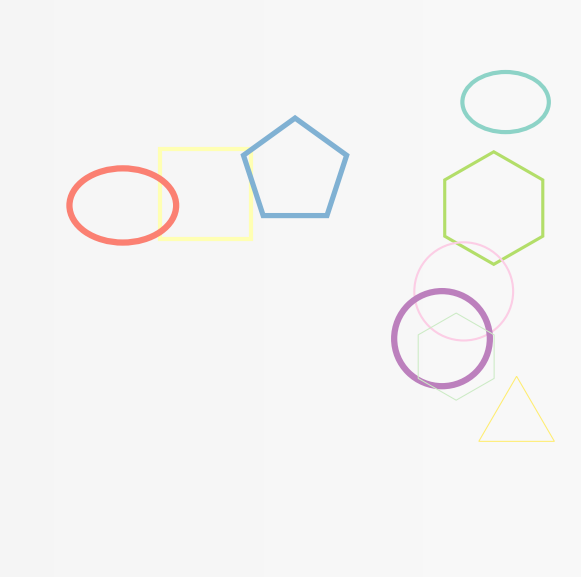[{"shape": "oval", "thickness": 2, "radius": 0.37, "center": [0.87, 0.822]}, {"shape": "square", "thickness": 2, "radius": 0.39, "center": [0.353, 0.663]}, {"shape": "oval", "thickness": 3, "radius": 0.46, "center": [0.211, 0.643]}, {"shape": "pentagon", "thickness": 2.5, "radius": 0.47, "center": [0.508, 0.701]}, {"shape": "hexagon", "thickness": 1.5, "radius": 0.49, "center": [0.849, 0.639]}, {"shape": "circle", "thickness": 1, "radius": 0.43, "center": [0.798, 0.495]}, {"shape": "circle", "thickness": 3, "radius": 0.41, "center": [0.76, 0.413]}, {"shape": "hexagon", "thickness": 0.5, "radius": 0.38, "center": [0.785, 0.382]}, {"shape": "triangle", "thickness": 0.5, "radius": 0.38, "center": [0.889, 0.272]}]